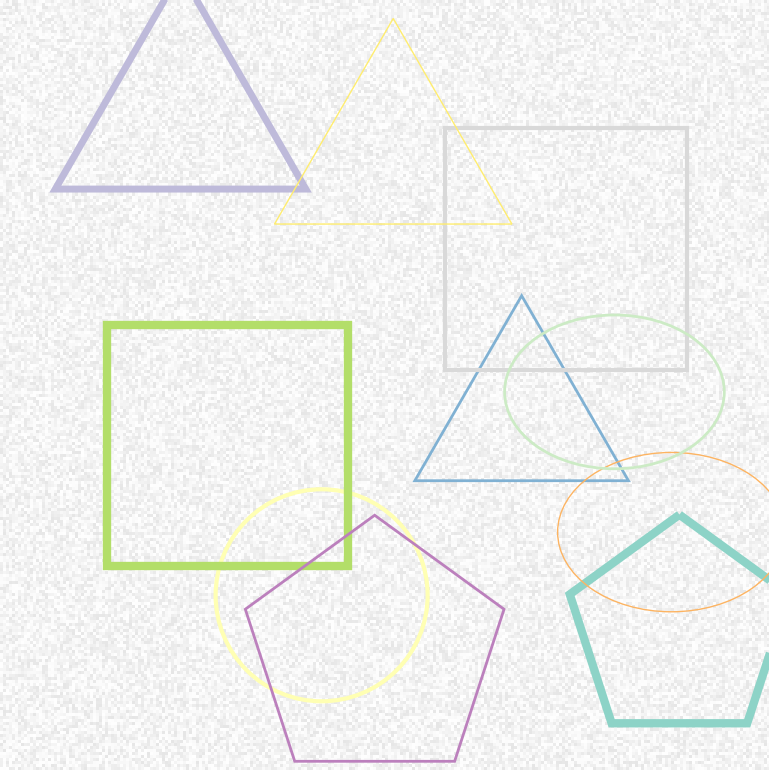[{"shape": "pentagon", "thickness": 3, "radius": 0.75, "center": [0.882, 0.182]}, {"shape": "circle", "thickness": 1.5, "radius": 0.69, "center": [0.418, 0.227]}, {"shape": "triangle", "thickness": 2.5, "radius": 0.94, "center": [0.234, 0.848]}, {"shape": "triangle", "thickness": 1, "radius": 0.8, "center": [0.677, 0.456]}, {"shape": "oval", "thickness": 0.5, "radius": 0.74, "center": [0.872, 0.309]}, {"shape": "square", "thickness": 3, "radius": 0.78, "center": [0.295, 0.422]}, {"shape": "square", "thickness": 1.5, "radius": 0.78, "center": [0.735, 0.677]}, {"shape": "pentagon", "thickness": 1, "radius": 0.88, "center": [0.487, 0.154]}, {"shape": "oval", "thickness": 1, "radius": 0.71, "center": [0.798, 0.491]}, {"shape": "triangle", "thickness": 0.5, "radius": 0.89, "center": [0.511, 0.798]}]